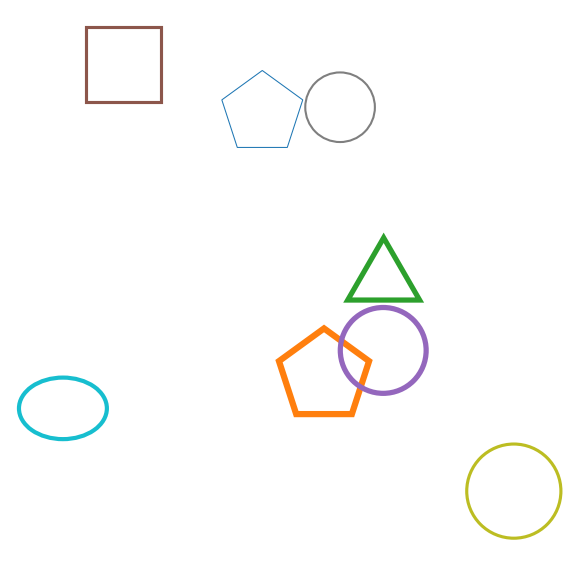[{"shape": "pentagon", "thickness": 0.5, "radius": 0.37, "center": [0.454, 0.803]}, {"shape": "pentagon", "thickness": 3, "radius": 0.41, "center": [0.561, 0.348]}, {"shape": "triangle", "thickness": 2.5, "radius": 0.36, "center": [0.664, 0.516]}, {"shape": "circle", "thickness": 2.5, "radius": 0.37, "center": [0.664, 0.392]}, {"shape": "square", "thickness": 1.5, "radius": 0.32, "center": [0.215, 0.888]}, {"shape": "circle", "thickness": 1, "radius": 0.3, "center": [0.589, 0.813]}, {"shape": "circle", "thickness": 1.5, "radius": 0.41, "center": [0.89, 0.149]}, {"shape": "oval", "thickness": 2, "radius": 0.38, "center": [0.109, 0.292]}]